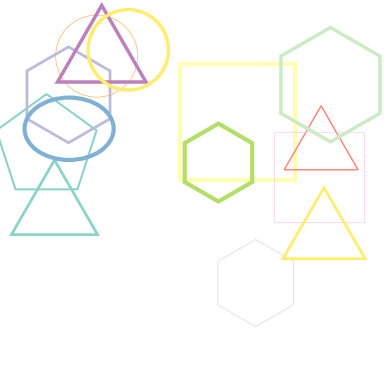[{"shape": "triangle", "thickness": 2, "radius": 0.65, "center": [0.142, 0.455]}, {"shape": "pentagon", "thickness": 1.5, "radius": 0.68, "center": [0.121, 0.619]}, {"shape": "square", "thickness": 3, "radius": 0.75, "center": [0.617, 0.683]}, {"shape": "hexagon", "thickness": 2, "radius": 0.62, "center": [0.178, 0.754]}, {"shape": "triangle", "thickness": 1, "radius": 0.55, "center": [0.834, 0.614]}, {"shape": "oval", "thickness": 3, "radius": 0.58, "center": [0.18, 0.666]}, {"shape": "circle", "thickness": 0.5, "radius": 0.53, "center": [0.251, 0.854]}, {"shape": "hexagon", "thickness": 3, "radius": 0.51, "center": [0.567, 0.578]}, {"shape": "square", "thickness": 0.5, "radius": 0.59, "center": [0.828, 0.541]}, {"shape": "hexagon", "thickness": 0.5, "radius": 0.57, "center": [0.664, 0.265]}, {"shape": "triangle", "thickness": 2.5, "radius": 0.66, "center": [0.264, 0.853]}, {"shape": "hexagon", "thickness": 2.5, "radius": 0.74, "center": [0.858, 0.78]}, {"shape": "circle", "thickness": 2.5, "radius": 0.52, "center": [0.333, 0.871]}, {"shape": "triangle", "thickness": 2, "radius": 0.61, "center": [0.842, 0.39]}]